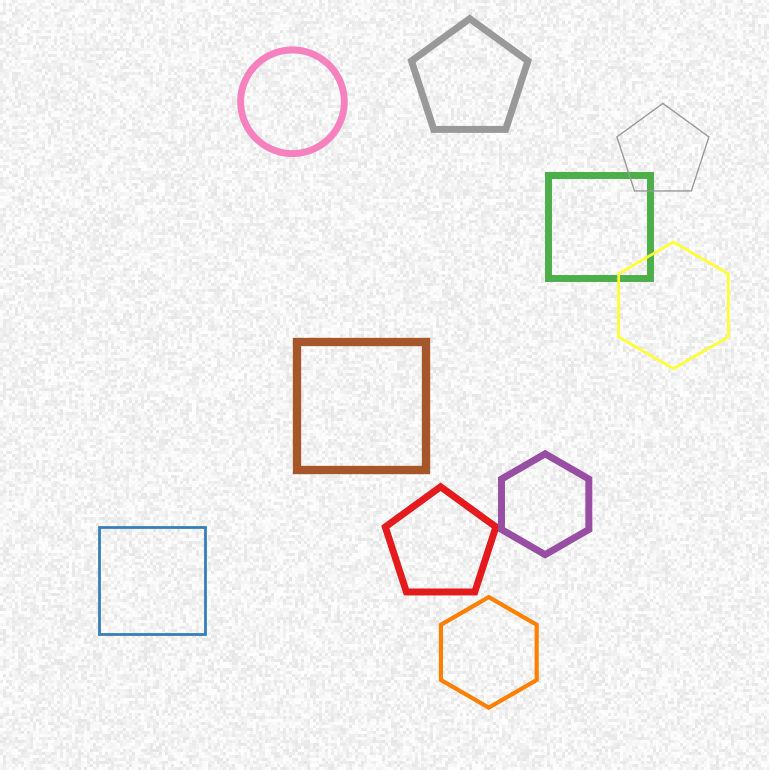[{"shape": "pentagon", "thickness": 2.5, "radius": 0.38, "center": [0.572, 0.292]}, {"shape": "square", "thickness": 1, "radius": 0.35, "center": [0.198, 0.246]}, {"shape": "square", "thickness": 2.5, "radius": 0.33, "center": [0.778, 0.706]}, {"shape": "hexagon", "thickness": 2.5, "radius": 0.33, "center": [0.708, 0.345]}, {"shape": "hexagon", "thickness": 1.5, "radius": 0.36, "center": [0.635, 0.153]}, {"shape": "hexagon", "thickness": 1, "radius": 0.41, "center": [0.875, 0.603]}, {"shape": "square", "thickness": 3, "radius": 0.42, "center": [0.47, 0.473]}, {"shape": "circle", "thickness": 2.5, "radius": 0.34, "center": [0.38, 0.868]}, {"shape": "pentagon", "thickness": 2.5, "radius": 0.4, "center": [0.61, 0.896]}, {"shape": "pentagon", "thickness": 0.5, "radius": 0.31, "center": [0.861, 0.803]}]